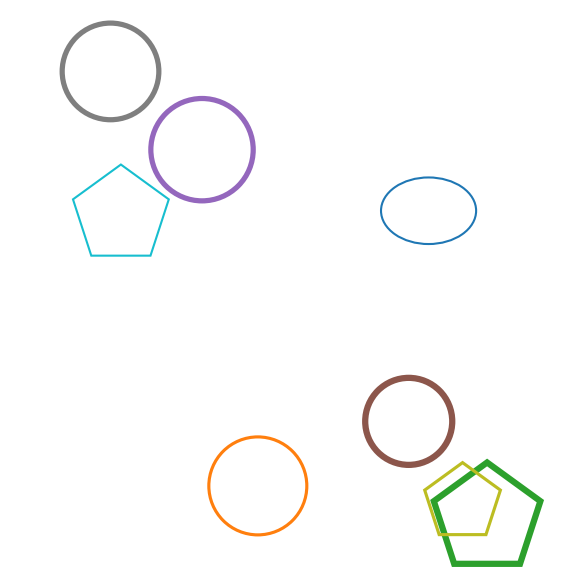[{"shape": "oval", "thickness": 1, "radius": 0.41, "center": [0.742, 0.634]}, {"shape": "circle", "thickness": 1.5, "radius": 0.42, "center": [0.446, 0.158]}, {"shape": "pentagon", "thickness": 3, "radius": 0.49, "center": [0.843, 0.101]}, {"shape": "circle", "thickness": 2.5, "radius": 0.44, "center": [0.35, 0.74]}, {"shape": "circle", "thickness": 3, "radius": 0.38, "center": [0.708, 0.27]}, {"shape": "circle", "thickness": 2.5, "radius": 0.42, "center": [0.191, 0.875]}, {"shape": "pentagon", "thickness": 1.5, "radius": 0.34, "center": [0.801, 0.129]}, {"shape": "pentagon", "thickness": 1, "radius": 0.44, "center": [0.209, 0.627]}]